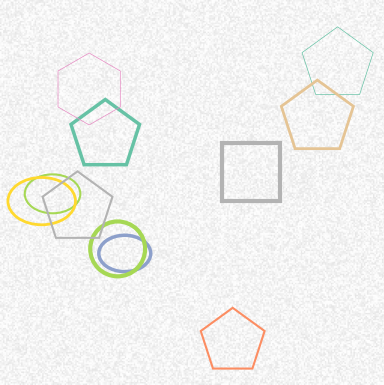[{"shape": "pentagon", "thickness": 0.5, "radius": 0.49, "center": [0.877, 0.833]}, {"shape": "pentagon", "thickness": 2.5, "radius": 0.47, "center": [0.273, 0.648]}, {"shape": "pentagon", "thickness": 1.5, "radius": 0.44, "center": [0.604, 0.113]}, {"shape": "oval", "thickness": 2.5, "radius": 0.34, "center": [0.324, 0.342]}, {"shape": "hexagon", "thickness": 0.5, "radius": 0.47, "center": [0.232, 0.769]}, {"shape": "oval", "thickness": 1.5, "radius": 0.36, "center": [0.136, 0.497]}, {"shape": "circle", "thickness": 3, "radius": 0.36, "center": [0.306, 0.354]}, {"shape": "oval", "thickness": 2, "radius": 0.44, "center": [0.108, 0.478]}, {"shape": "pentagon", "thickness": 2, "radius": 0.49, "center": [0.824, 0.694]}, {"shape": "pentagon", "thickness": 1.5, "radius": 0.48, "center": [0.201, 0.459]}, {"shape": "square", "thickness": 3, "radius": 0.38, "center": [0.653, 0.552]}]